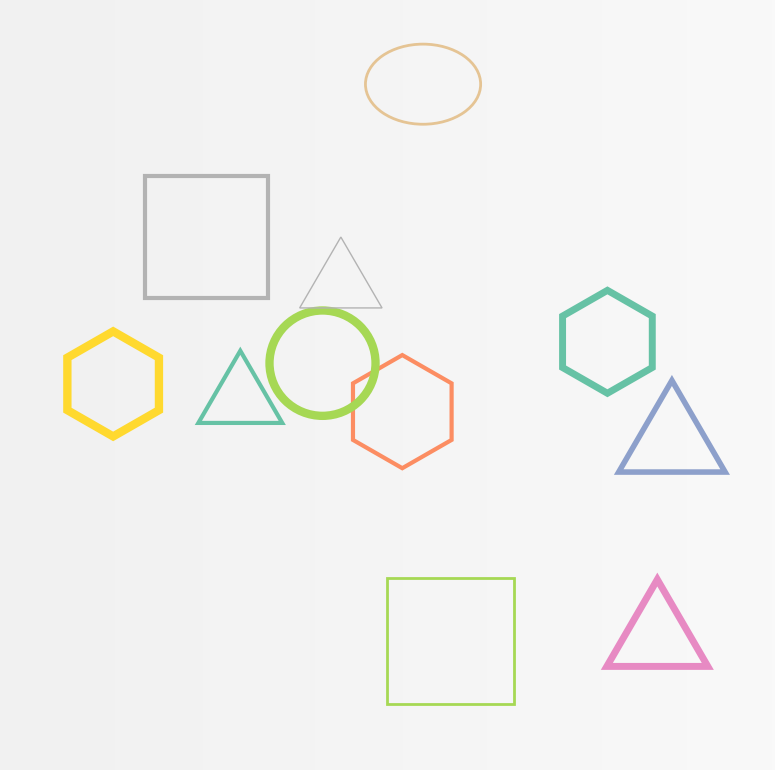[{"shape": "hexagon", "thickness": 2.5, "radius": 0.33, "center": [0.784, 0.556]}, {"shape": "triangle", "thickness": 1.5, "radius": 0.31, "center": [0.31, 0.482]}, {"shape": "hexagon", "thickness": 1.5, "radius": 0.37, "center": [0.519, 0.465]}, {"shape": "triangle", "thickness": 2, "radius": 0.4, "center": [0.867, 0.427]}, {"shape": "triangle", "thickness": 2.5, "radius": 0.38, "center": [0.848, 0.172]}, {"shape": "square", "thickness": 1, "radius": 0.41, "center": [0.581, 0.168]}, {"shape": "circle", "thickness": 3, "radius": 0.34, "center": [0.416, 0.528]}, {"shape": "hexagon", "thickness": 3, "radius": 0.34, "center": [0.146, 0.501]}, {"shape": "oval", "thickness": 1, "radius": 0.37, "center": [0.546, 0.891]}, {"shape": "square", "thickness": 1.5, "radius": 0.39, "center": [0.267, 0.693]}, {"shape": "triangle", "thickness": 0.5, "radius": 0.31, "center": [0.44, 0.631]}]